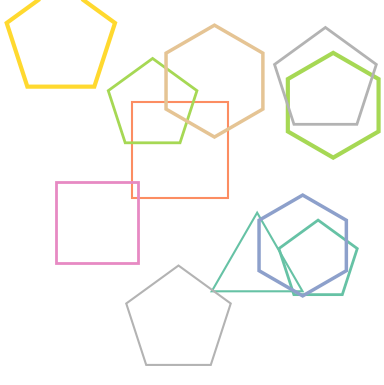[{"shape": "pentagon", "thickness": 2, "radius": 0.54, "center": [0.826, 0.321]}, {"shape": "triangle", "thickness": 1.5, "radius": 0.68, "center": [0.668, 0.311]}, {"shape": "square", "thickness": 1.5, "radius": 0.63, "center": [0.467, 0.61]}, {"shape": "hexagon", "thickness": 2.5, "radius": 0.65, "center": [0.786, 0.362]}, {"shape": "square", "thickness": 2, "radius": 0.53, "center": [0.252, 0.421]}, {"shape": "pentagon", "thickness": 2, "radius": 0.61, "center": [0.396, 0.727]}, {"shape": "hexagon", "thickness": 3, "radius": 0.68, "center": [0.865, 0.727]}, {"shape": "pentagon", "thickness": 3, "radius": 0.74, "center": [0.158, 0.895]}, {"shape": "hexagon", "thickness": 2.5, "radius": 0.73, "center": [0.557, 0.789]}, {"shape": "pentagon", "thickness": 1.5, "radius": 0.71, "center": [0.464, 0.168]}, {"shape": "pentagon", "thickness": 2, "radius": 0.7, "center": [0.845, 0.79]}]